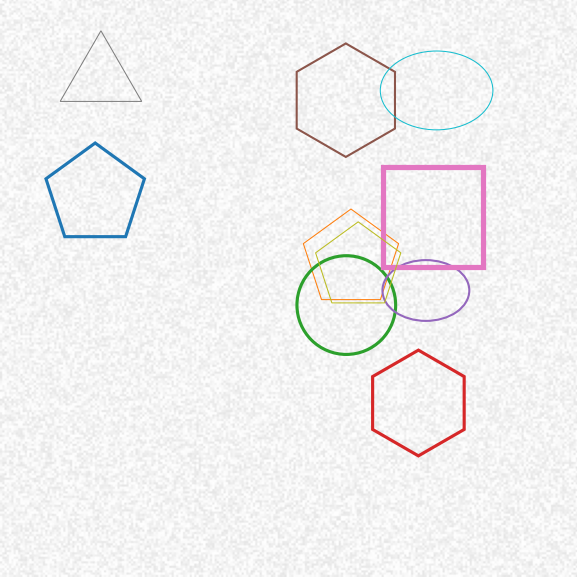[{"shape": "pentagon", "thickness": 1.5, "radius": 0.45, "center": [0.165, 0.662]}, {"shape": "pentagon", "thickness": 0.5, "radius": 0.43, "center": [0.608, 0.55]}, {"shape": "circle", "thickness": 1.5, "radius": 0.43, "center": [0.6, 0.471]}, {"shape": "hexagon", "thickness": 1.5, "radius": 0.46, "center": [0.725, 0.301]}, {"shape": "oval", "thickness": 1, "radius": 0.38, "center": [0.737, 0.496]}, {"shape": "hexagon", "thickness": 1, "radius": 0.49, "center": [0.599, 0.826]}, {"shape": "square", "thickness": 2.5, "radius": 0.43, "center": [0.75, 0.624]}, {"shape": "triangle", "thickness": 0.5, "radius": 0.41, "center": [0.175, 0.864]}, {"shape": "pentagon", "thickness": 0.5, "radius": 0.39, "center": [0.62, 0.537]}, {"shape": "oval", "thickness": 0.5, "radius": 0.49, "center": [0.756, 0.843]}]